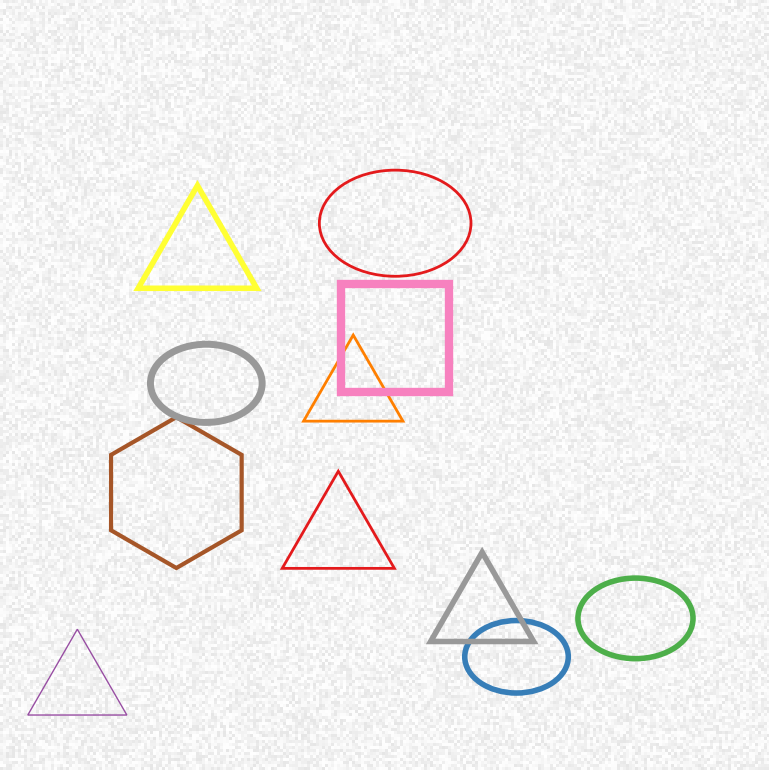[{"shape": "triangle", "thickness": 1, "radius": 0.42, "center": [0.439, 0.304]}, {"shape": "oval", "thickness": 1, "radius": 0.49, "center": [0.513, 0.71]}, {"shape": "oval", "thickness": 2, "radius": 0.34, "center": [0.671, 0.147]}, {"shape": "oval", "thickness": 2, "radius": 0.37, "center": [0.825, 0.197]}, {"shape": "triangle", "thickness": 0.5, "radius": 0.37, "center": [0.1, 0.109]}, {"shape": "triangle", "thickness": 1, "radius": 0.37, "center": [0.459, 0.49]}, {"shape": "triangle", "thickness": 2, "radius": 0.44, "center": [0.256, 0.67]}, {"shape": "hexagon", "thickness": 1.5, "radius": 0.49, "center": [0.229, 0.36]}, {"shape": "square", "thickness": 3, "radius": 0.35, "center": [0.513, 0.561]}, {"shape": "triangle", "thickness": 2, "radius": 0.39, "center": [0.626, 0.206]}, {"shape": "oval", "thickness": 2.5, "radius": 0.36, "center": [0.268, 0.502]}]